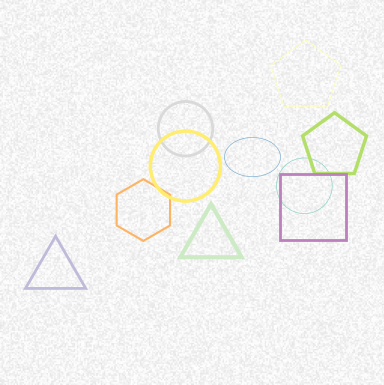[{"shape": "circle", "thickness": 0.5, "radius": 0.36, "center": [0.791, 0.517]}, {"shape": "pentagon", "thickness": 0.5, "radius": 0.48, "center": [0.794, 0.8]}, {"shape": "triangle", "thickness": 2, "radius": 0.45, "center": [0.144, 0.296]}, {"shape": "oval", "thickness": 0.5, "radius": 0.36, "center": [0.656, 0.592]}, {"shape": "hexagon", "thickness": 1.5, "radius": 0.4, "center": [0.372, 0.454]}, {"shape": "pentagon", "thickness": 2.5, "radius": 0.44, "center": [0.869, 0.62]}, {"shape": "circle", "thickness": 2, "radius": 0.35, "center": [0.482, 0.666]}, {"shape": "square", "thickness": 2, "radius": 0.43, "center": [0.812, 0.463]}, {"shape": "triangle", "thickness": 3, "radius": 0.46, "center": [0.548, 0.378]}, {"shape": "circle", "thickness": 2.5, "radius": 0.45, "center": [0.481, 0.569]}]